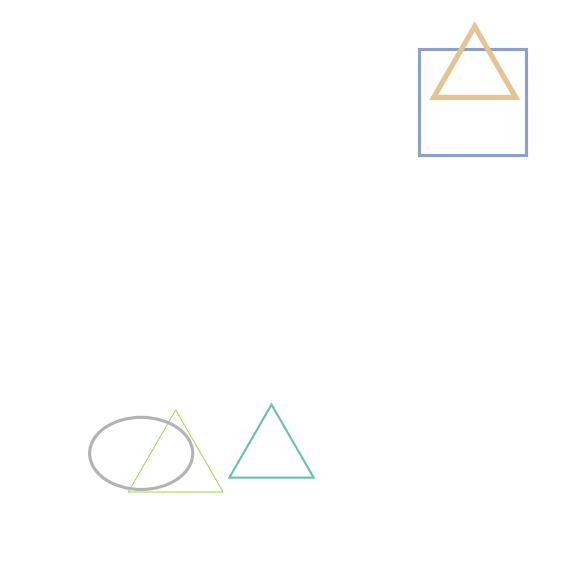[{"shape": "triangle", "thickness": 1, "radius": 0.42, "center": [0.47, 0.214]}, {"shape": "square", "thickness": 1.5, "radius": 0.46, "center": [0.818, 0.823]}, {"shape": "triangle", "thickness": 0.5, "radius": 0.47, "center": [0.304, 0.195]}, {"shape": "triangle", "thickness": 2.5, "radius": 0.41, "center": [0.822, 0.871]}, {"shape": "oval", "thickness": 1.5, "radius": 0.45, "center": [0.244, 0.214]}]